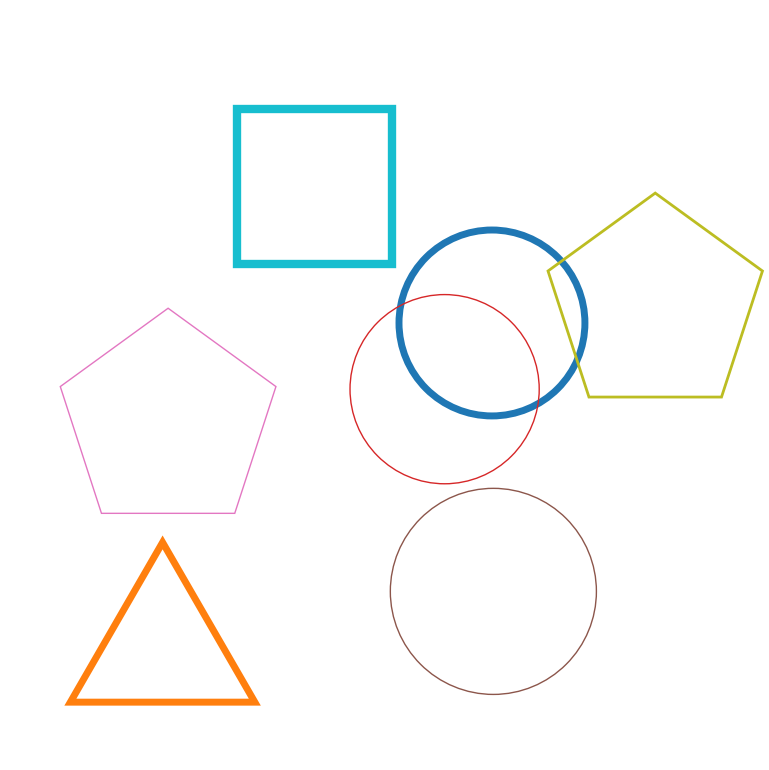[{"shape": "circle", "thickness": 2.5, "radius": 0.6, "center": [0.639, 0.581]}, {"shape": "triangle", "thickness": 2.5, "radius": 0.69, "center": [0.211, 0.157]}, {"shape": "circle", "thickness": 0.5, "radius": 0.61, "center": [0.577, 0.495]}, {"shape": "circle", "thickness": 0.5, "radius": 0.67, "center": [0.641, 0.232]}, {"shape": "pentagon", "thickness": 0.5, "radius": 0.74, "center": [0.218, 0.452]}, {"shape": "pentagon", "thickness": 1, "radius": 0.73, "center": [0.851, 0.603]}, {"shape": "square", "thickness": 3, "radius": 0.5, "center": [0.408, 0.758]}]